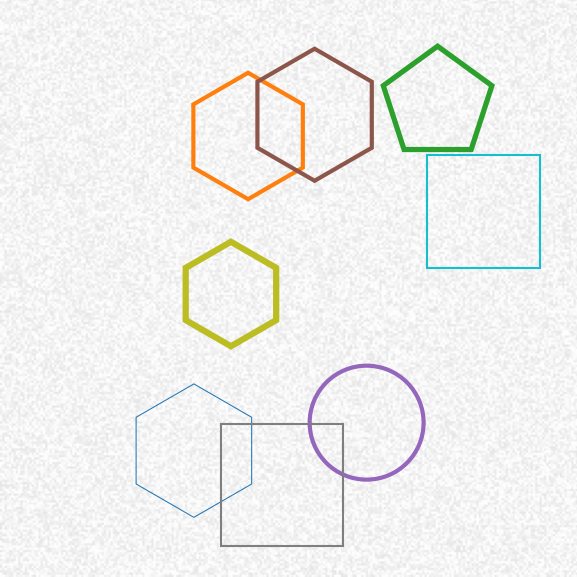[{"shape": "hexagon", "thickness": 0.5, "radius": 0.58, "center": [0.336, 0.219]}, {"shape": "hexagon", "thickness": 2, "radius": 0.55, "center": [0.43, 0.764]}, {"shape": "pentagon", "thickness": 2.5, "radius": 0.49, "center": [0.758, 0.82]}, {"shape": "circle", "thickness": 2, "radius": 0.49, "center": [0.635, 0.267]}, {"shape": "hexagon", "thickness": 2, "radius": 0.57, "center": [0.545, 0.8]}, {"shape": "square", "thickness": 1, "radius": 0.53, "center": [0.489, 0.159]}, {"shape": "hexagon", "thickness": 3, "radius": 0.45, "center": [0.4, 0.49]}, {"shape": "square", "thickness": 1, "radius": 0.49, "center": [0.837, 0.633]}]